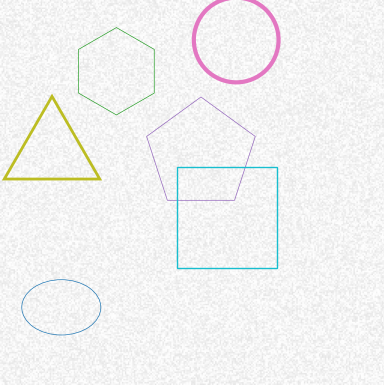[{"shape": "oval", "thickness": 0.5, "radius": 0.51, "center": [0.159, 0.202]}, {"shape": "hexagon", "thickness": 0.5, "radius": 0.57, "center": [0.302, 0.815]}, {"shape": "pentagon", "thickness": 0.5, "radius": 0.74, "center": [0.522, 0.6]}, {"shape": "circle", "thickness": 3, "radius": 0.55, "center": [0.614, 0.896]}, {"shape": "triangle", "thickness": 2, "radius": 0.72, "center": [0.135, 0.607]}, {"shape": "square", "thickness": 1, "radius": 0.65, "center": [0.59, 0.436]}]